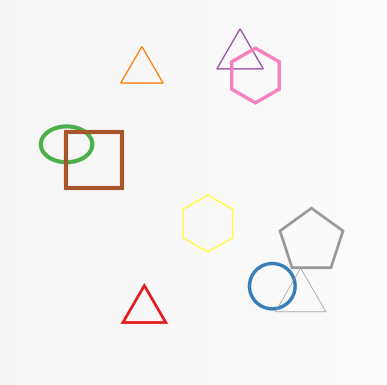[{"shape": "triangle", "thickness": 2, "radius": 0.32, "center": [0.373, 0.194]}, {"shape": "circle", "thickness": 2.5, "radius": 0.29, "center": [0.703, 0.257]}, {"shape": "oval", "thickness": 3, "radius": 0.33, "center": [0.172, 0.625]}, {"shape": "triangle", "thickness": 1, "radius": 0.35, "center": [0.62, 0.856]}, {"shape": "triangle", "thickness": 1, "radius": 0.32, "center": [0.366, 0.816]}, {"shape": "hexagon", "thickness": 1, "radius": 0.37, "center": [0.536, 0.419]}, {"shape": "square", "thickness": 3, "radius": 0.37, "center": [0.243, 0.584]}, {"shape": "hexagon", "thickness": 2.5, "radius": 0.35, "center": [0.659, 0.804]}, {"shape": "triangle", "thickness": 0.5, "radius": 0.38, "center": [0.776, 0.228]}, {"shape": "pentagon", "thickness": 2, "radius": 0.43, "center": [0.804, 0.374]}]